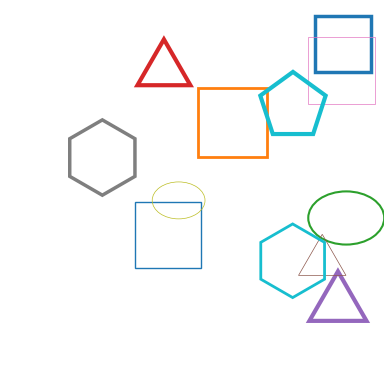[{"shape": "square", "thickness": 1, "radius": 0.43, "center": [0.436, 0.389]}, {"shape": "square", "thickness": 2.5, "radius": 0.36, "center": [0.891, 0.885]}, {"shape": "square", "thickness": 2, "radius": 0.45, "center": [0.604, 0.682]}, {"shape": "oval", "thickness": 1.5, "radius": 0.49, "center": [0.899, 0.434]}, {"shape": "triangle", "thickness": 3, "radius": 0.4, "center": [0.426, 0.818]}, {"shape": "triangle", "thickness": 3, "radius": 0.43, "center": [0.878, 0.209]}, {"shape": "triangle", "thickness": 0.5, "radius": 0.36, "center": [0.837, 0.32]}, {"shape": "square", "thickness": 0.5, "radius": 0.43, "center": [0.886, 0.817]}, {"shape": "hexagon", "thickness": 2.5, "radius": 0.49, "center": [0.266, 0.591]}, {"shape": "oval", "thickness": 0.5, "radius": 0.34, "center": [0.464, 0.479]}, {"shape": "hexagon", "thickness": 2, "radius": 0.48, "center": [0.76, 0.323]}, {"shape": "pentagon", "thickness": 3, "radius": 0.45, "center": [0.761, 0.724]}]